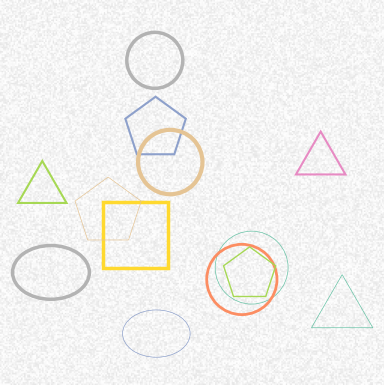[{"shape": "circle", "thickness": 0.5, "radius": 0.47, "center": [0.654, 0.305]}, {"shape": "triangle", "thickness": 0.5, "radius": 0.46, "center": [0.889, 0.195]}, {"shape": "circle", "thickness": 2, "radius": 0.46, "center": [0.628, 0.274]}, {"shape": "oval", "thickness": 0.5, "radius": 0.44, "center": [0.406, 0.134]}, {"shape": "pentagon", "thickness": 1.5, "radius": 0.41, "center": [0.404, 0.666]}, {"shape": "triangle", "thickness": 1.5, "radius": 0.37, "center": [0.833, 0.584]}, {"shape": "pentagon", "thickness": 1, "radius": 0.36, "center": [0.648, 0.288]}, {"shape": "triangle", "thickness": 1.5, "radius": 0.36, "center": [0.11, 0.509]}, {"shape": "square", "thickness": 2.5, "radius": 0.43, "center": [0.352, 0.39]}, {"shape": "pentagon", "thickness": 0.5, "radius": 0.45, "center": [0.281, 0.45]}, {"shape": "circle", "thickness": 3, "radius": 0.42, "center": [0.442, 0.579]}, {"shape": "circle", "thickness": 2.5, "radius": 0.36, "center": [0.402, 0.843]}, {"shape": "oval", "thickness": 2.5, "radius": 0.5, "center": [0.132, 0.292]}]